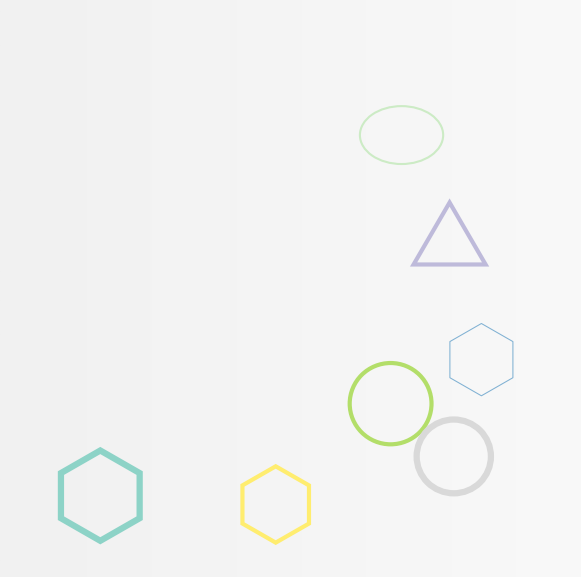[{"shape": "hexagon", "thickness": 3, "radius": 0.39, "center": [0.173, 0.141]}, {"shape": "triangle", "thickness": 2, "radius": 0.36, "center": [0.773, 0.577]}, {"shape": "hexagon", "thickness": 0.5, "radius": 0.31, "center": [0.828, 0.376]}, {"shape": "circle", "thickness": 2, "radius": 0.35, "center": [0.672, 0.3]}, {"shape": "circle", "thickness": 3, "radius": 0.32, "center": [0.781, 0.209]}, {"shape": "oval", "thickness": 1, "radius": 0.36, "center": [0.691, 0.765]}, {"shape": "hexagon", "thickness": 2, "radius": 0.33, "center": [0.474, 0.126]}]